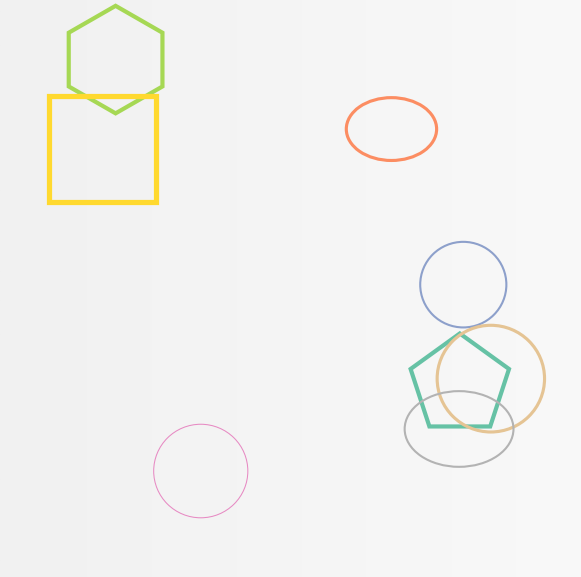[{"shape": "pentagon", "thickness": 2, "radius": 0.45, "center": [0.791, 0.333]}, {"shape": "oval", "thickness": 1.5, "radius": 0.39, "center": [0.673, 0.776]}, {"shape": "circle", "thickness": 1, "radius": 0.37, "center": [0.797, 0.506]}, {"shape": "circle", "thickness": 0.5, "radius": 0.4, "center": [0.345, 0.184]}, {"shape": "hexagon", "thickness": 2, "radius": 0.47, "center": [0.199, 0.896]}, {"shape": "square", "thickness": 2.5, "radius": 0.46, "center": [0.176, 0.741]}, {"shape": "circle", "thickness": 1.5, "radius": 0.46, "center": [0.844, 0.343]}, {"shape": "oval", "thickness": 1, "radius": 0.47, "center": [0.79, 0.256]}]